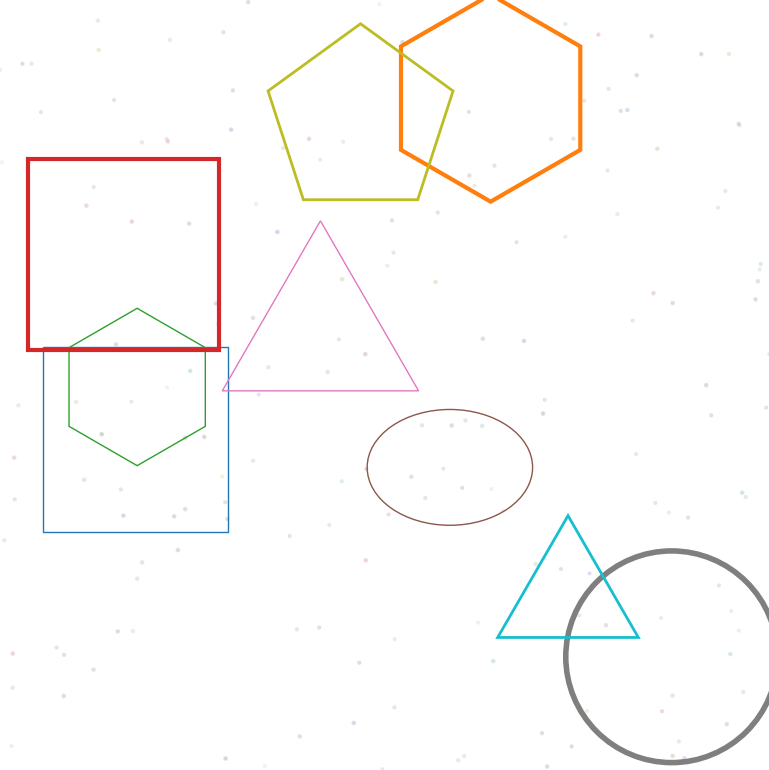[{"shape": "square", "thickness": 0.5, "radius": 0.6, "center": [0.176, 0.429]}, {"shape": "hexagon", "thickness": 1.5, "radius": 0.67, "center": [0.637, 0.873]}, {"shape": "hexagon", "thickness": 0.5, "radius": 0.51, "center": [0.178, 0.497]}, {"shape": "square", "thickness": 1.5, "radius": 0.62, "center": [0.16, 0.669]}, {"shape": "oval", "thickness": 0.5, "radius": 0.54, "center": [0.584, 0.393]}, {"shape": "triangle", "thickness": 0.5, "radius": 0.74, "center": [0.416, 0.566]}, {"shape": "circle", "thickness": 2, "radius": 0.69, "center": [0.872, 0.147]}, {"shape": "pentagon", "thickness": 1, "radius": 0.63, "center": [0.468, 0.843]}, {"shape": "triangle", "thickness": 1, "radius": 0.53, "center": [0.738, 0.225]}]